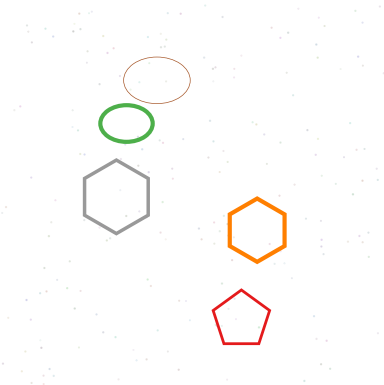[{"shape": "pentagon", "thickness": 2, "radius": 0.39, "center": [0.627, 0.17]}, {"shape": "oval", "thickness": 3, "radius": 0.34, "center": [0.329, 0.679]}, {"shape": "hexagon", "thickness": 3, "radius": 0.41, "center": [0.668, 0.402]}, {"shape": "oval", "thickness": 0.5, "radius": 0.43, "center": [0.408, 0.791]}, {"shape": "hexagon", "thickness": 2.5, "radius": 0.48, "center": [0.302, 0.489]}]